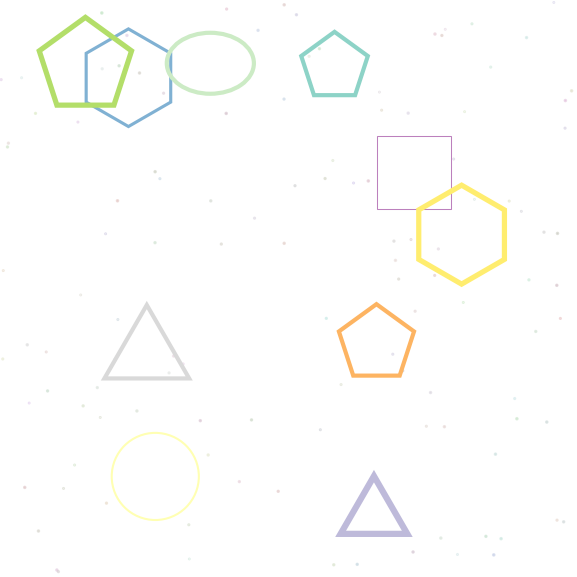[{"shape": "pentagon", "thickness": 2, "radius": 0.3, "center": [0.579, 0.883]}, {"shape": "circle", "thickness": 1, "radius": 0.38, "center": [0.269, 0.174]}, {"shape": "triangle", "thickness": 3, "radius": 0.33, "center": [0.648, 0.108]}, {"shape": "hexagon", "thickness": 1.5, "radius": 0.42, "center": [0.222, 0.865]}, {"shape": "pentagon", "thickness": 2, "radius": 0.34, "center": [0.652, 0.404]}, {"shape": "pentagon", "thickness": 2.5, "radius": 0.42, "center": [0.148, 0.885]}, {"shape": "triangle", "thickness": 2, "radius": 0.42, "center": [0.254, 0.386]}, {"shape": "square", "thickness": 0.5, "radius": 0.32, "center": [0.717, 0.701]}, {"shape": "oval", "thickness": 2, "radius": 0.38, "center": [0.364, 0.89]}, {"shape": "hexagon", "thickness": 2.5, "radius": 0.43, "center": [0.799, 0.593]}]